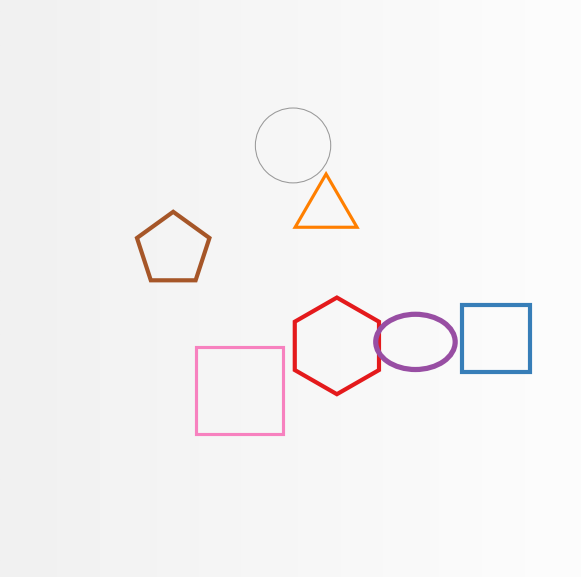[{"shape": "hexagon", "thickness": 2, "radius": 0.42, "center": [0.58, 0.4]}, {"shape": "square", "thickness": 2, "radius": 0.29, "center": [0.853, 0.413]}, {"shape": "oval", "thickness": 2.5, "radius": 0.34, "center": [0.715, 0.407]}, {"shape": "triangle", "thickness": 1.5, "radius": 0.31, "center": [0.561, 0.636]}, {"shape": "pentagon", "thickness": 2, "radius": 0.33, "center": [0.298, 0.567]}, {"shape": "square", "thickness": 1.5, "radius": 0.37, "center": [0.412, 0.323]}, {"shape": "circle", "thickness": 0.5, "radius": 0.32, "center": [0.504, 0.747]}]